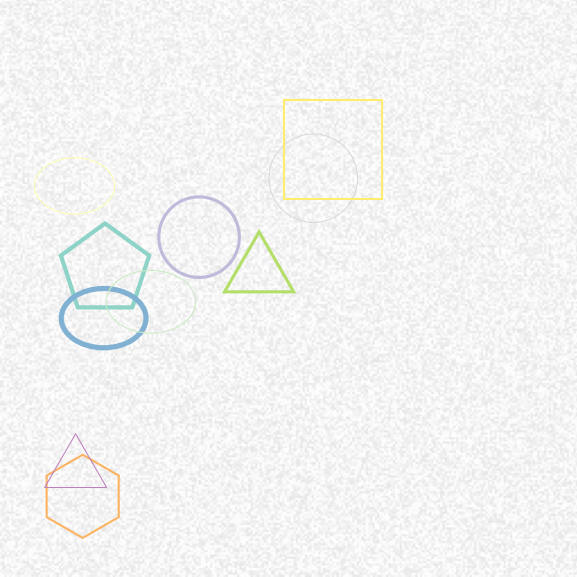[{"shape": "pentagon", "thickness": 2, "radius": 0.4, "center": [0.182, 0.532]}, {"shape": "oval", "thickness": 0.5, "radius": 0.35, "center": [0.129, 0.677]}, {"shape": "circle", "thickness": 1.5, "radius": 0.35, "center": [0.345, 0.588]}, {"shape": "oval", "thickness": 2.5, "radius": 0.37, "center": [0.179, 0.448]}, {"shape": "hexagon", "thickness": 1, "radius": 0.36, "center": [0.143, 0.14]}, {"shape": "triangle", "thickness": 1.5, "radius": 0.35, "center": [0.449, 0.528]}, {"shape": "circle", "thickness": 0.5, "radius": 0.38, "center": [0.543, 0.691]}, {"shape": "triangle", "thickness": 0.5, "radius": 0.31, "center": [0.131, 0.186]}, {"shape": "oval", "thickness": 0.5, "radius": 0.39, "center": [0.261, 0.477]}, {"shape": "square", "thickness": 1, "radius": 0.43, "center": [0.577, 0.74]}]